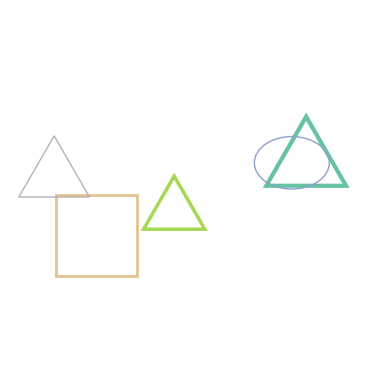[{"shape": "triangle", "thickness": 3, "radius": 0.6, "center": [0.795, 0.577]}, {"shape": "oval", "thickness": 1, "radius": 0.49, "center": [0.758, 0.577]}, {"shape": "triangle", "thickness": 2.5, "radius": 0.46, "center": [0.452, 0.451]}, {"shape": "square", "thickness": 2, "radius": 0.53, "center": [0.251, 0.389]}, {"shape": "triangle", "thickness": 1, "radius": 0.53, "center": [0.141, 0.541]}]